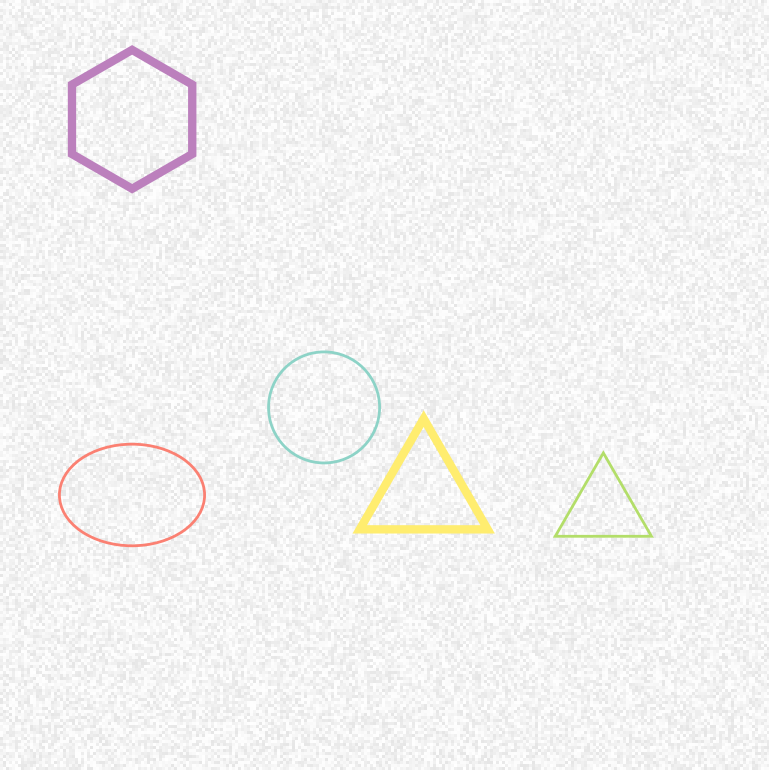[{"shape": "circle", "thickness": 1, "radius": 0.36, "center": [0.421, 0.471]}, {"shape": "oval", "thickness": 1, "radius": 0.47, "center": [0.171, 0.357]}, {"shape": "triangle", "thickness": 1, "radius": 0.36, "center": [0.784, 0.34]}, {"shape": "hexagon", "thickness": 3, "radius": 0.45, "center": [0.172, 0.845]}, {"shape": "triangle", "thickness": 3, "radius": 0.48, "center": [0.55, 0.36]}]